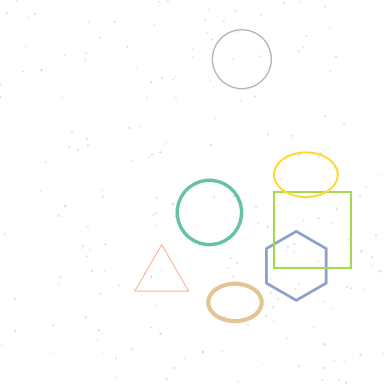[{"shape": "circle", "thickness": 2.5, "radius": 0.42, "center": [0.544, 0.448]}, {"shape": "triangle", "thickness": 0.5, "radius": 0.4, "center": [0.42, 0.284]}, {"shape": "hexagon", "thickness": 2, "radius": 0.45, "center": [0.77, 0.309]}, {"shape": "square", "thickness": 1.5, "radius": 0.49, "center": [0.812, 0.402]}, {"shape": "oval", "thickness": 1.5, "radius": 0.41, "center": [0.795, 0.546]}, {"shape": "oval", "thickness": 3, "radius": 0.35, "center": [0.61, 0.214]}, {"shape": "circle", "thickness": 1, "radius": 0.38, "center": [0.628, 0.846]}]